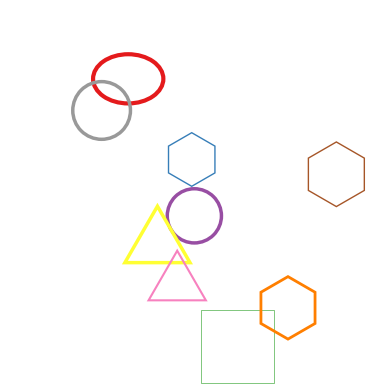[{"shape": "oval", "thickness": 3, "radius": 0.46, "center": [0.333, 0.795]}, {"shape": "hexagon", "thickness": 1, "radius": 0.35, "center": [0.498, 0.586]}, {"shape": "square", "thickness": 0.5, "radius": 0.48, "center": [0.617, 0.1]}, {"shape": "circle", "thickness": 2.5, "radius": 0.35, "center": [0.505, 0.439]}, {"shape": "hexagon", "thickness": 2, "radius": 0.41, "center": [0.748, 0.2]}, {"shape": "triangle", "thickness": 2.5, "radius": 0.49, "center": [0.409, 0.367]}, {"shape": "hexagon", "thickness": 1, "radius": 0.42, "center": [0.874, 0.547]}, {"shape": "triangle", "thickness": 1.5, "radius": 0.43, "center": [0.46, 0.263]}, {"shape": "circle", "thickness": 2.5, "radius": 0.37, "center": [0.264, 0.713]}]